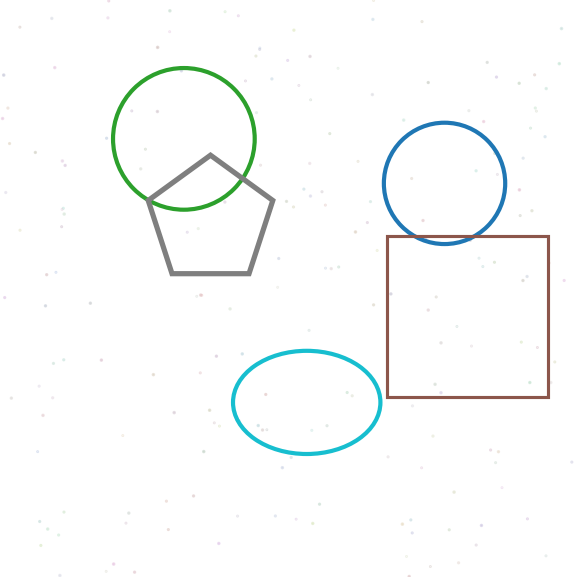[{"shape": "circle", "thickness": 2, "radius": 0.53, "center": [0.77, 0.682]}, {"shape": "circle", "thickness": 2, "radius": 0.61, "center": [0.318, 0.759]}, {"shape": "square", "thickness": 1.5, "radius": 0.7, "center": [0.81, 0.45]}, {"shape": "pentagon", "thickness": 2.5, "radius": 0.57, "center": [0.365, 0.617]}, {"shape": "oval", "thickness": 2, "radius": 0.64, "center": [0.531, 0.302]}]